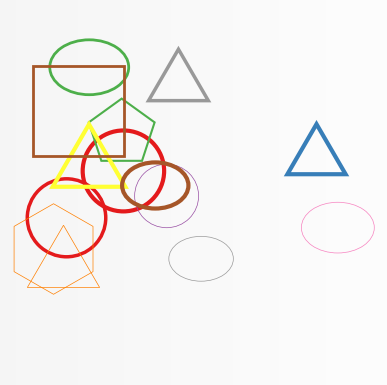[{"shape": "circle", "thickness": 3, "radius": 0.53, "center": [0.318, 0.556]}, {"shape": "circle", "thickness": 2.5, "radius": 0.51, "center": [0.172, 0.434]}, {"shape": "triangle", "thickness": 3, "radius": 0.43, "center": [0.817, 0.591]}, {"shape": "oval", "thickness": 2, "radius": 0.51, "center": [0.23, 0.825]}, {"shape": "pentagon", "thickness": 1.5, "radius": 0.45, "center": [0.314, 0.655]}, {"shape": "circle", "thickness": 0.5, "radius": 0.41, "center": [0.43, 0.491]}, {"shape": "triangle", "thickness": 0.5, "radius": 0.54, "center": [0.164, 0.307]}, {"shape": "hexagon", "thickness": 0.5, "radius": 0.59, "center": [0.138, 0.353]}, {"shape": "triangle", "thickness": 3, "radius": 0.54, "center": [0.23, 0.569]}, {"shape": "oval", "thickness": 3, "radius": 0.43, "center": [0.401, 0.518]}, {"shape": "square", "thickness": 2, "radius": 0.59, "center": [0.202, 0.711]}, {"shape": "oval", "thickness": 0.5, "radius": 0.47, "center": [0.872, 0.409]}, {"shape": "oval", "thickness": 0.5, "radius": 0.42, "center": [0.519, 0.328]}, {"shape": "triangle", "thickness": 2.5, "radius": 0.44, "center": [0.46, 0.783]}]